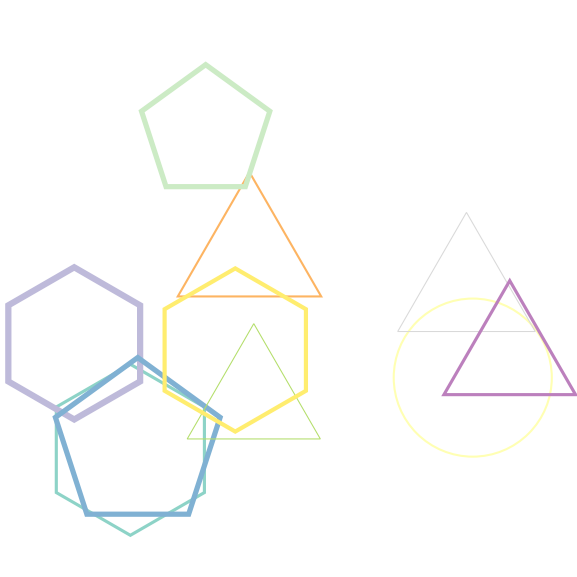[{"shape": "hexagon", "thickness": 1.5, "radius": 0.74, "center": [0.226, 0.22]}, {"shape": "circle", "thickness": 1, "radius": 0.68, "center": [0.819, 0.345]}, {"shape": "hexagon", "thickness": 3, "radius": 0.66, "center": [0.129, 0.405]}, {"shape": "pentagon", "thickness": 2.5, "radius": 0.75, "center": [0.239, 0.23]}, {"shape": "triangle", "thickness": 1, "radius": 0.72, "center": [0.432, 0.558]}, {"shape": "triangle", "thickness": 0.5, "radius": 0.67, "center": [0.439, 0.306]}, {"shape": "triangle", "thickness": 0.5, "radius": 0.69, "center": [0.808, 0.494]}, {"shape": "triangle", "thickness": 1.5, "radius": 0.66, "center": [0.883, 0.382]}, {"shape": "pentagon", "thickness": 2.5, "radius": 0.58, "center": [0.356, 0.77]}, {"shape": "hexagon", "thickness": 2, "radius": 0.71, "center": [0.407, 0.393]}]